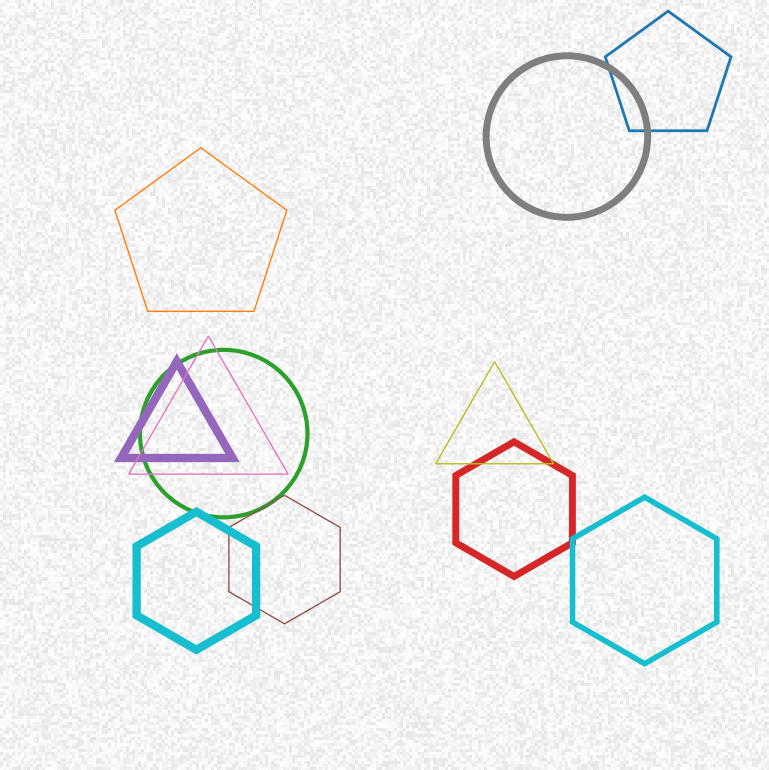[{"shape": "pentagon", "thickness": 1, "radius": 0.43, "center": [0.868, 0.9]}, {"shape": "pentagon", "thickness": 0.5, "radius": 0.59, "center": [0.261, 0.691]}, {"shape": "circle", "thickness": 1.5, "radius": 0.54, "center": [0.291, 0.437]}, {"shape": "hexagon", "thickness": 2.5, "radius": 0.44, "center": [0.668, 0.339]}, {"shape": "triangle", "thickness": 3, "radius": 0.42, "center": [0.23, 0.447]}, {"shape": "hexagon", "thickness": 0.5, "radius": 0.42, "center": [0.37, 0.273]}, {"shape": "triangle", "thickness": 0.5, "radius": 0.6, "center": [0.271, 0.444]}, {"shape": "circle", "thickness": 2.5, "radius": 0.52, "center": [0.736, 0.823]}, {"shape": "triangle", "thickness": 0.5, "radius": 0.44, "center": [0.642, 0.442]}, {"shape": "hexagon", "thickness": 2, "radius": 0.54, "center": [0.837, 0.246]}, {"shape": "hexagon", "thickness": 3, "radius": 0.45, "center": [0.255, 0.246]}]